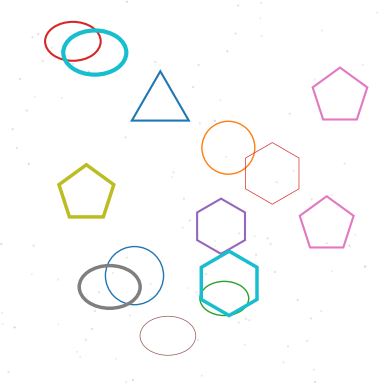[{"shape": "circle", "thickness": 1, "radius": 0.38, "center": [0.349, 0.284]}, {"shape": "triangle", "thickness": 1.5, "radius": 0.43, "center": [0.416, 0.729]}, {"shape": "circle", "thickness": 1, "radius": 0.34, "center": [0.593, 0.616]}, {"shape": "oval", "thickness": 1, "radius": 0.32, "center": [0.583, 0.225]}, {"shape": "oval", "thickness": 1.5, "radius": 0.36, "center": [0.189, 0.893]}, {"shape": "hexagon", "thickness": 0.5, "radius": 0.4, "center": [0.707, 0.55]}, {"shape": "hexagon", "thickness": 1.5, "radius": 0.36, "center": [0.574, 0.412]}, {"shape": "oval", "thickness": 0.5, "radius": 0.36, "center": [0.436, 0.128]}, {"shape": "pentagon", "thickness": 1.5, "radius": 0.37, "center": [0.883, 0.75]}, {"shape": "pentagon", "thickness": 1.5, "radius": 0.37, "center": [0.849, 0.417]}, {"shape": "oval", "thickness": 2.5, "radius": 0.4, "center": [0.285, 0.255]}, {"shape": "pentagon", "thickness": 2.5, "radius": 0.37, "center": [0.224, 0.497]}, {"shape": "hexagon", "thickness": 2.5, "radius": 0.42, "center": [0.595, 0.264]}, {"shape": "oval", "thickness": 3, "radius": 0.41, "center": [0.246, 0.863]}]